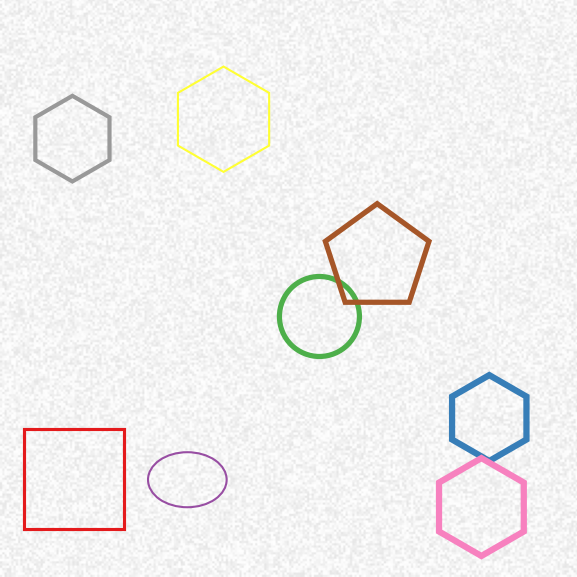[{"shape": "square", "thickness": 1.5, "radius": 0.43, "center": [0.128, 0.17]}, {"shape": "hexagon", "thickness": 3, "radius": 0.37, "center": [0.847, 0.275]}, {"shape": "circle", "thickness": 2.5, "radius": 0.35, "center": [0.553, 0.451]}, {"shape": "oval", "thickness": 1, "radius": 0.34, "center": [0.324, 0.168]}, {"shape": "hexagon", "thickness": 1, "radius": 0.46, "center": [0.387, 0.793]}, {"shape": "pentagon", "thickness": 2.5, "radius": 0.47, "center": [0.653, 0.552]}, {"shape": "hexagon", "thickness": 3, "radius": 0.42, "center": [0.834, 0.121]}, {"shape": "hexagon", "thickness": 2, "radius": 0.37, "center": [0.125, 0.759]}]